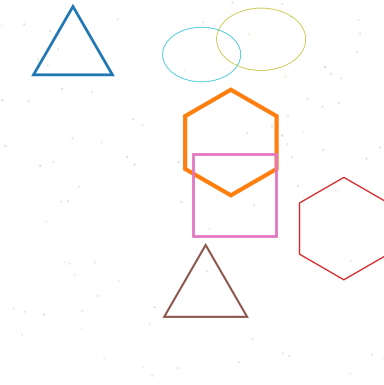[{"shape": "triangle", "thickness": 2, "radius": 0.59, "center": [0.19, 0.865]}, {"shape": "hexagon", "thickness": 3, "radius": 0.69, "center": [0.6, 0.63]}, {"shape": "hexagon", "thickness": 1, "radius": 0.66, "center": [0.893, 0.406]}, {"shape": "triangle", "thickness": 1.5, "radius": 0.62, "center": [0.534, 0.239]}, {"shape": "square", "thickness": 2, "radius": 0.54, "center": [0.61, 0.494]}, {"shape": "oval", "thickness": 0.5, "radius": 0.58, "center": [0.678, 0.898]}, {"shape": "oval", "thickness": 0.5, "radius": 0.51, "center": [0.524, 0.858]}]